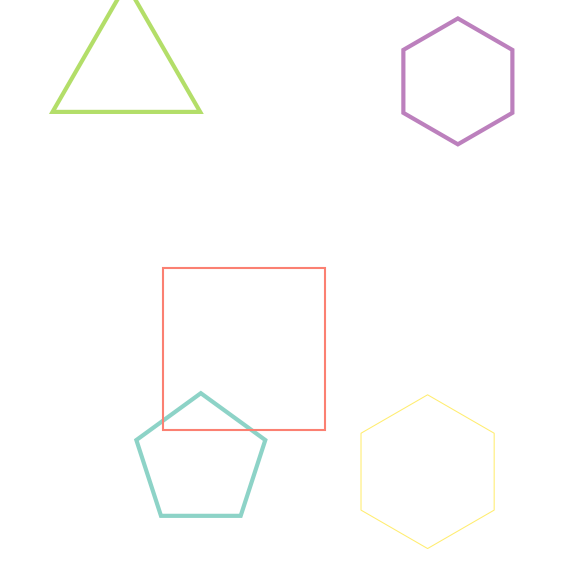[{"shape": "pentagon", "thickness": 2, "radius": 0.59, "center": [0.348, 0.201]}, {"shape": "square", "thickness": 1, "radius": 0.7, "center": [0.422, 0.394]}, {"shape": "triangle", "thickness": 2, "radius": 0.74, "center": [0.219, 0.879]}, {"shape": "hexagon", "thickness": 2, "radius": 0.54, "center": [0.793, 0.858]}, {"shape": "hexagon", "thickness": 0.5, "radius": 0.67, "center": [0.74, 0.182]}]